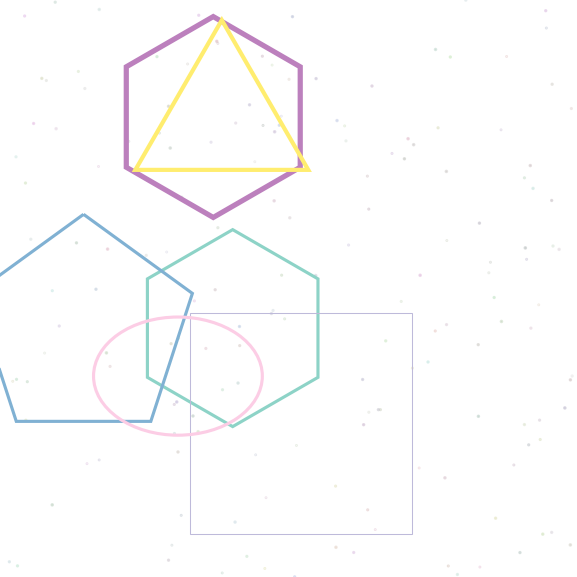[{"shape": "hexagon", "thickness": 1.5, "radius": 0.85, "center": [0.403, 0.431]}, {"shape": "square", "thickness": 0.5, "radius": 0.96, "center": [0.521, 0.266]}, {"shape": "pentagon", "thickness": 1.5, "radius": 0.99, "center": [0.145, 0.43]}, {"shape": "oval", "thickness": 1.5, "radius": 0.73, "center": [0.308, 0.348]}, {"shape": "hexagon", "thickness": 2.5, "radius": 0.87, "center": [0.369, 0.796]}, {"shape": "triangle", "thickness": 2, "radius": 0.86, "center": [0.384, 0.791]}]